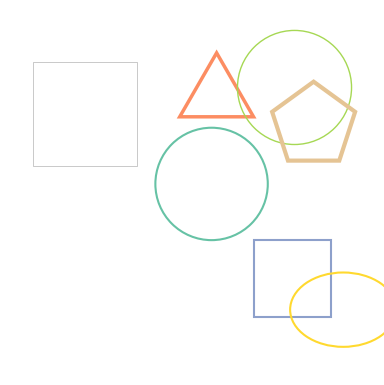[{"shape": "circle", "thickness": 1.5, "radius": 0.73, "center": [0.55, 0.522]}, {"shape": "triangle", "thickness": 2.5, "radius": 0.55, "center": [0.563, 0.752]}, {"shape": "square", "thickness": 1.5, "radius": 0.5, "center": [0.76, 0.276]}, {"shape": "circle", "thickness": 1, "radius": 0.74, "center": [0.765, 0.773]}, {"shape": "oval", "thickness": 1.5, "radius": 0.69, "center": [0.892, 0.196]}, {"shape": "pentagon", "thickness": 3, "radius": 0.57, "center": [0.815, 0.674]}, {"shape": "square", "thickness": 0.5, "radius": 0.68, "center": [0.221, 0.704]}]